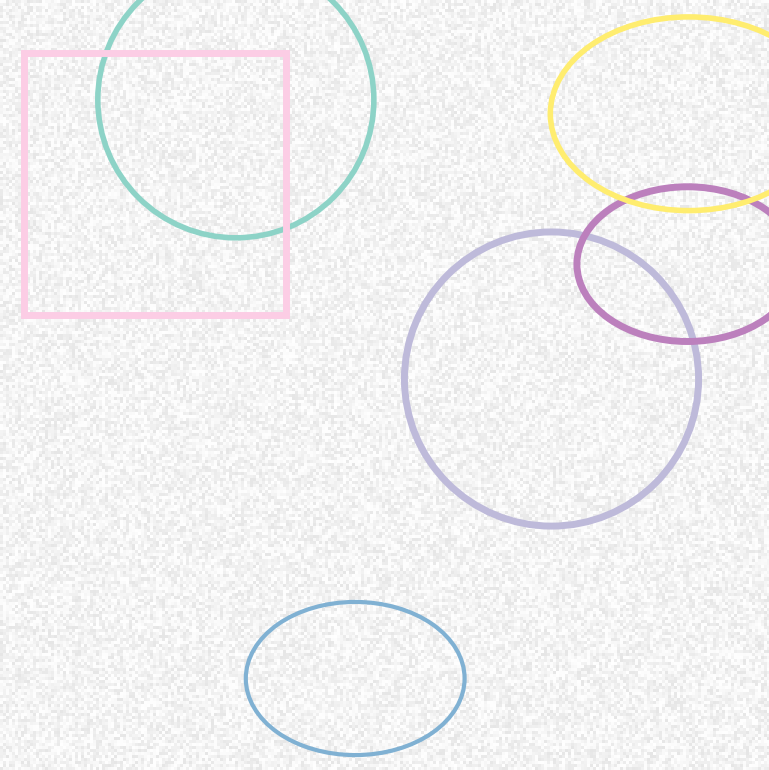[{"shape": "circle", "thickness": 2, "radius": 0.9, "center": [0.306, 0.87]}, {"shape": "circle", "thickness": 2.5, "radius": 0.96, "center": [0.716, 0.508]}, {"shape": "oval", "thickness": 1.5, "radius": 0.71, "center": [0.461, 0.119]}, {"shape": "square", "thickness": 2.5, "radius": 0.85, "center": [0.202, 0.761]}, {"shape": "oval", "thickness": 2.5, "radius": 0.72, "center": [0.893, 0.657]}, {"shape": "oval", "thickness": 2, "radius": 0.9, "center": [0.894, 0.852]}]